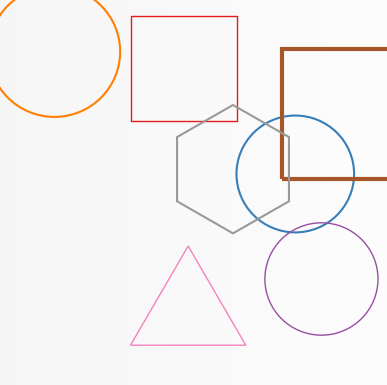[{"shape": "square", "thickness": 1, "radius": 0.68, "center": [0.475, 0.822]}, {"shape": "circle", "thickness": 1.5, "radius": 0.76, "center": [0.762, 0.548]}, {"shape": "circle", "thickness": 1, "radius": 0.73, "center": [0.83, 0.275]}, {"shape": "circle", "thickness": 1.5, "radius": 0.85, "center": [0.141, 0.866]}, {"shape": "square", "thickness": 3, "radius": 0.84, "center": [0.896, 0.705]}, {"shape": "triangle", "thickness": 1, "radius": 0.86, "center": [0.486, 0.189]}, {"shape": "hexagon", "thickness": 1.5, "radius": 0.83, "center": [0.601, 0.561]}]